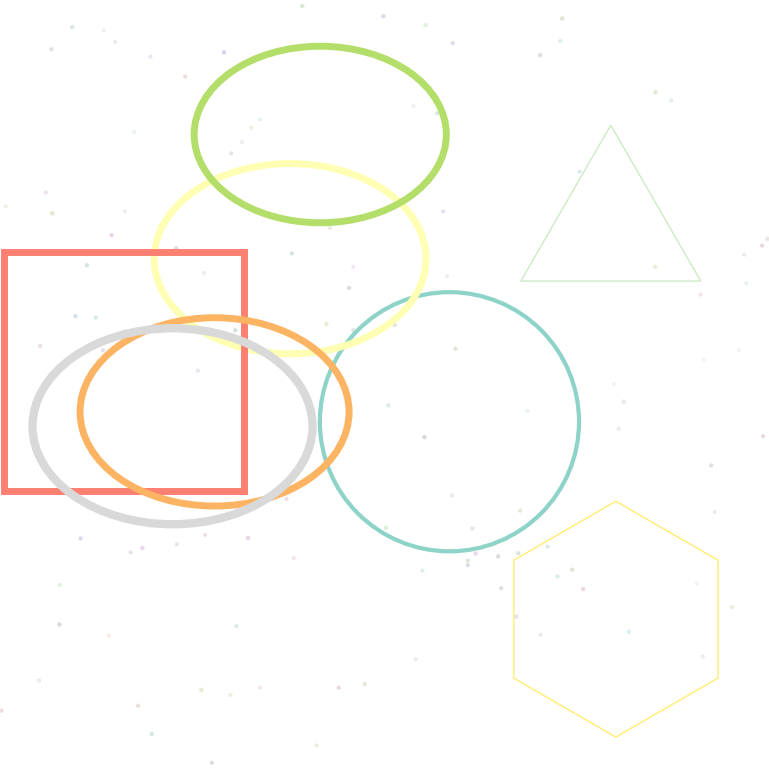[{"shape": "circle", "thickness": 1.5, "radius": 0.84, "center": [0.584, 0.452]}, {"shape": "oval", "thickness": 2.5, "radius": 0.88, "center": [0.377, 0.664]}, {"shape": "square", "thickness": 2.5, "radius": 0.78, "center": [0.161, 0.518]}, {"shape": "oval", "thickness": 2.5, "radius": 0.87, "center": [0.279, 0.465]}, {"shape": "oval", "thickness": 2.5, "radius": 0.82, "center": [0.416, 0.825]}, {"shape": "oval", "thickness": 3, "radius": 0.91, "center": [0.224, 0.446]}, {"shape": "triangle", "thickness": 0.5, "radius": 0.67, "center": [0.793, 0.702]}, {"shape": "hexagon", "thickness": 0.5, "radius": 0.77, "center": [0.8, 0.196]}]